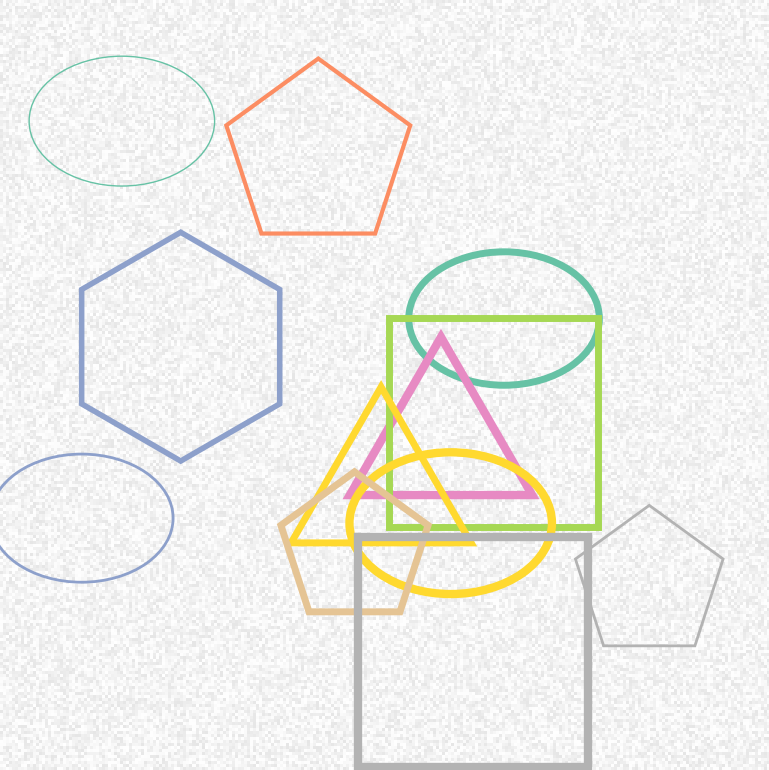[{"shape": "oval", "thickness": 2.5, "radius": 0.62, "center": [0.655, 0.586]}, {"shape": "oval", "thickness": 0.5, "radius": 0.6, "center": [0.158, 0.843]}, {"shape": "pentagon", "thickness": 1.5, "radius": 0.63, "center": [0.413, 0.798]}, {"shape": "oval", "thickness": 1, "radius": 0.59, "center": [0.106, 0.327]}, {"shape": "hexagon", "thickness": 2, "radius": 0.74, "center": [0.235, 0.55]}, {"shape": "triangle", "thickness": 3, "radius": 0.68, "center": [0.573, 0.425]}, {"shape": "square", "thickness": 2.5, "radius": 0.68, "center": [0.641, 0.451]}, {"shape": "oval", "thickness": 3, "radius": 0.66, "center": [0.585, 0.321]}, {"shape": "triangle", "thickness": 2.5, "radius": 0.67, "center": [0.495, 0.362]}, {"shape": "pentagon", "thickness": 2.5, "radius": 0.5, "center": [0.46, 0.287]}, {"shape": "pentagon", "thickness": 1, "radius": 0.5, "center": [0.843, 0.243]}, {"shape": "square", "thickness": 3, "radius": 0.74, "center": [0.614, 0.153]}]